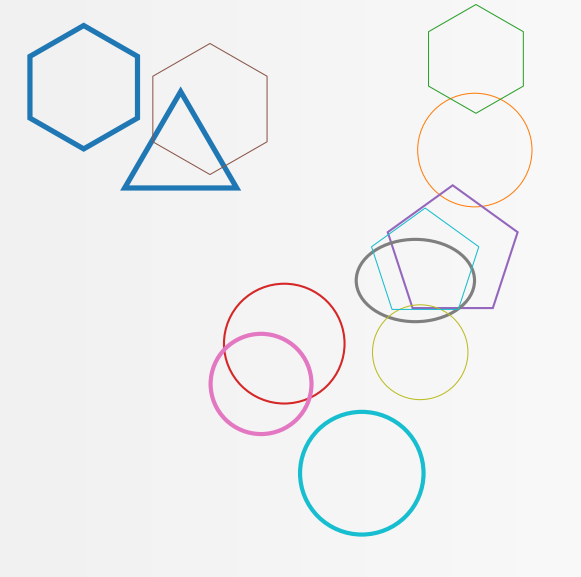[{"shape": "triangle", "thickness": 2.5, "radius": 0.56, "center": [0.311, 0.729]}, {"shape": "hexagon", "thickness": 2.5, "radius": 0.53, "center": [0.144, 0.848]}, {"shape": "circle", "thickness": 0.5, "radius": 0.49, "center": [0.817, 0.739]}, {"shape": "hexagon", "thickness": 0.5, "radius": 0.47, "center": [0.819, 0.897]}, {"shape": "circle", "thickness": 1, "radius": 0.52, "center": [0.489, 0.404]}, {"shape": "pentagon", "thickness": 1, "radius": 0.59, "center": [0.779, 0.561]}, {"shape": "hexagon", "thickness": 0.5, "radius": 0.57, "center": [0.361, 0.81]}, {"shape": "circle", "thickness": 2, "radius": 0.43, "center": [0.449, 0.334]}, {"shape": "oval", "thickness": 1.5, "radius": 0.51, "center": [0.715, 0.513]}, {"shape": "circle", "thickness": 0.5, "radius": 0.41, "center": [0.723, 0.389]}, {"shape": "circle", "thickness": 2, "radius": 0.53, "center": [0.622, 0.18]}, {"shape": "pentagon", "thickness": 0.5, "radius": 0.49, "center": [0.731, 0.542]}]